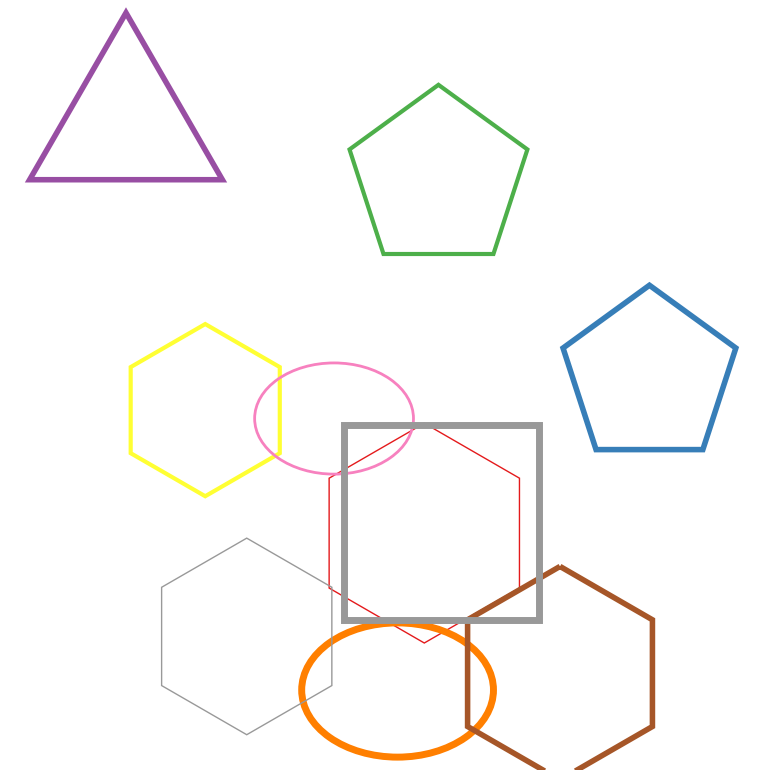[{"shape": "hexagon", "thickness": 0.5, "radius": 0.71, "center": [0.551, 0.308]}, {"shape": "pentagon", "thickness": 2, "radius": 0.59, "center": [0.843, 0.512]}, {"shape": "pentagon", "thickness": 1.5, "radius": 0.61, "center": [0.569, 0.768]}, {"shape": "triangle", "thickness": 2, "radius": 0.72, "center": [0.164, 0.839]}, {"shape": "oval", "thickness": 2.5, "radius": 0.62, "center": [0.516, 0.104]}, {"shape": "hexagon", "thickness": 1.5, "radius": 0.56, "center": [0.267, 0.467]}, {"shape": "hexagon", "thickness": 2, "radius": 0.69, "center": [0.727, 0.126]}, {"shape": "oval", "thickness": 1, "radius": 0.52, "center": [0.434, 0.456]}, {"shape": "square", "thickness": 2.5, "radius": 0.63, "center": [0.574, 0.321]}, {"shape": "hexagon", "thickness": 0.5, "radius": 0.64, "center": [0.32, 0.173]}]